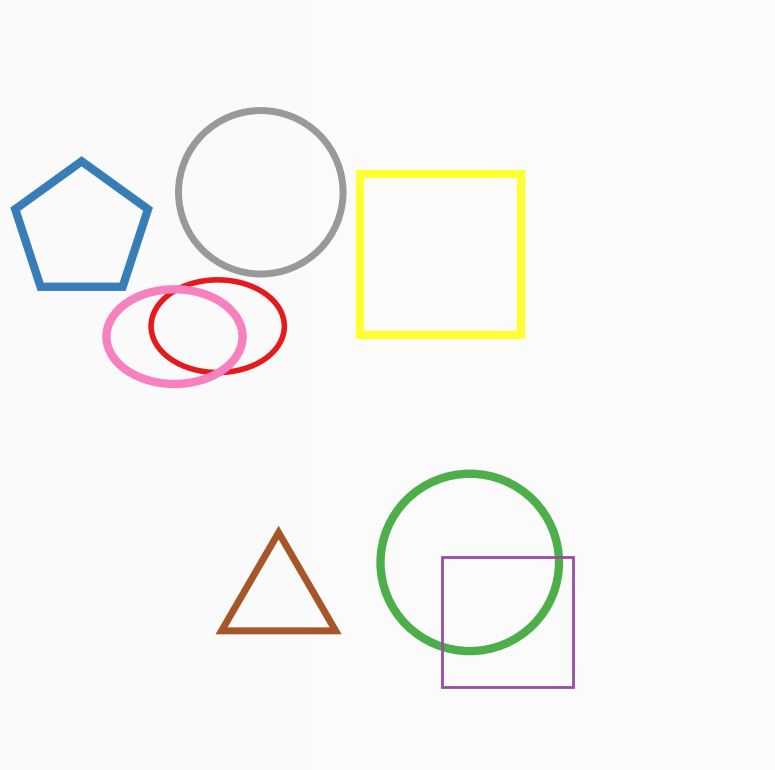[{"shape": "oval", "thickness": 2, "radius": 0.43, "center": [0.281, 0.576]}, {"shape": "pentagon", "thickness": 3, "radius": 0.45, "center": [0.105, 0.7]}, {"shape": "circle", "thickness": 3, "radius": 0.58, "center": [0.606, 0.27]}, {"shape": "square", "thickness": 1, "radius": 0.42, "center": [0.655, 0.192]}, {"shape": "square", "thickness": 3, "radius": 0.52, "center": [0.568, 0.67]}, {"shape": "triangle", "thickness": 2.5, "radius": 0.43, "center": [0.36, 0.223]}, {"shape": "oval", "thickness": 3, "radius": 0.44, "center": [0.225, 0.563]}, {"shape": "circle", "thickness": 2.5, "radius": 0.53, "center": [0.336, 0.75]}]